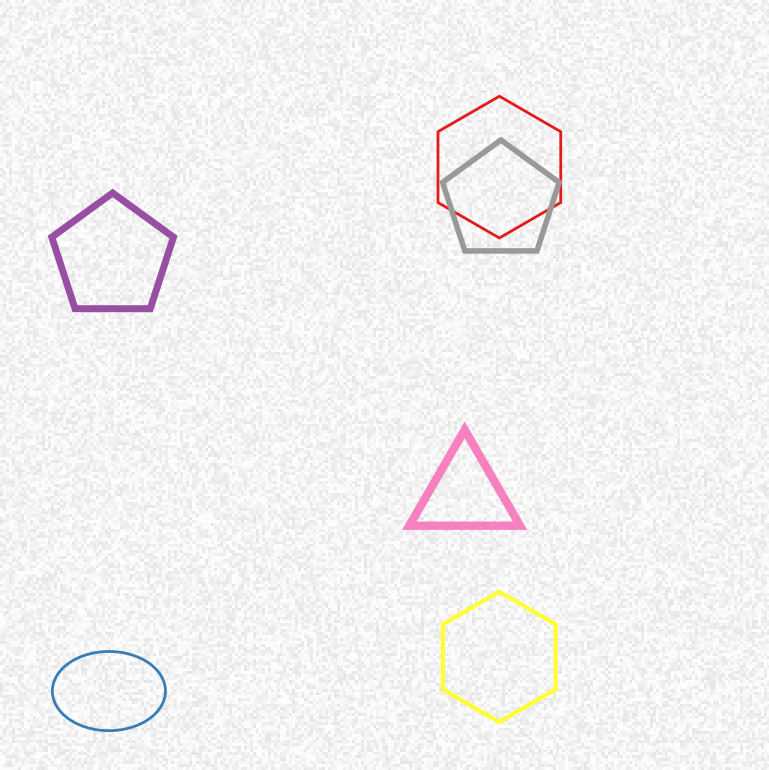[{"shape": "hexagon", "thickness": 1, "radius": 0.46, "center": [0.649, 0.783]}, {"shape": "oval", "thickness": 1, "radius": 0.37, "center": [0.141, 0.103]}, {"shape": "pentagon", "thickness": 2.5, "radius": 0.42, "center": [0.146, 0.666]}, {"shape": "hexagon", "thickness": 1.5, "radius": 0.42, "center": [0.648, 0.147]}, {"shape": "triangle", "thickness": 3, "radius": 0.42, "center": [0.603, 0.359]}, {"shape": "pentagon", "thickness": 2, "radius": 0.4, "center": [0.65, 0.739]}]